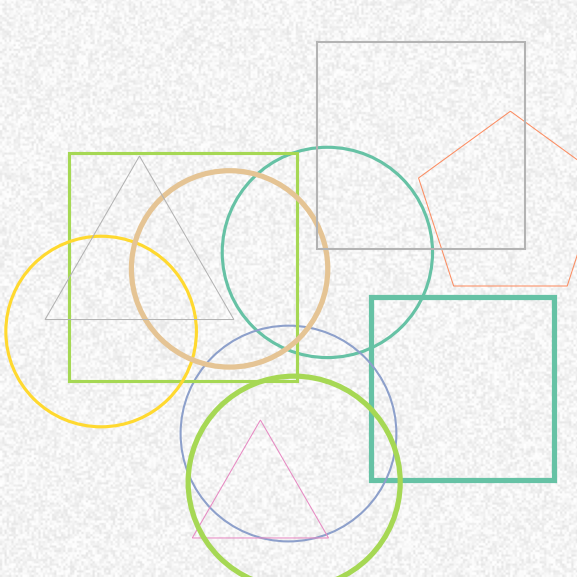[{"shape": "square", "thickness": 2.5, "radius": 0.79, "center": [0.801, 0.327]}, {"shape": "circle", "thickness": 1.5, "radius": 0.91, "center": [0.567, 0.562]}, {"shape": "pentagon", "thickness": 0.5, "radius": 0.84, "center": [0.884, 0.639]}, {"shape": "circle", "thickness": 1, "radius": 0.93, "center": [0.5, 0.248]}, {"shape": "triangle", "thickness": 0.5, "radius": 0.68, "center": [0.451, 0.136]}, {"shape": "square", "thickness": 1.5, "radius": 0.99, "center": [0.317, 0.537]}, {"shape": "circle", "thickness": 2.5, "radius": 0.92, "center": [0.509, 0.164]}, {"shape": "circle", "thickness": 1.5, "radius": 0.82, "center": [0.175, 0.425]}, {"shape": "circle", "thickness": 2.5, "radius": 0.85, "center": [0.398, 0.534]}, {"shape": "triangle", "thickness": 0.5, "radius": 0.94, "center": [0.242, 0.54]}, {"shape": "square", "thickness": 1, "radius": 0.9, "center": [0.729, 0.747]}]